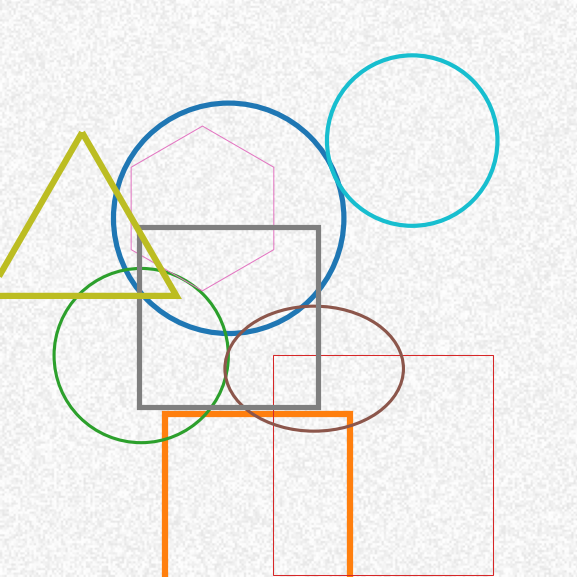[{"shape": "circle", "thickness": 2.5, "radius": 1.0, "center": [0.396, 0.621]}, {"shape": "square", "thickness": 3, "radius": 0.8, "center": [0.446, 0.122]}, {"shape": "circle", "thickness": 1.5, "radius": 0.75, "center": [0.244, 0.383]}, {"shape": "square", "thickness": 0.5, "radius": 0.95, "center": [0.663, 0.194]}, {"shape": "oval", "thickness": 1.5, "radius": 0.77, "center": [0.544, 0.361]}, {"shape": "hexagon", "thickness": 0.5, "radius": 0.71, "center": [0.351, 0.638]}, {"shape": "square", "thickness": 2.5, "radius": 0.78, "center": [0.396, 0.45]}, {"shape": "triangle", "thickness": 3, "radius": 0.94, "center": [0.142, 0.581]}, {"shape": "circle", "thickness": 2, "radius": 0.74, "center": [0.714, 0.756]}]